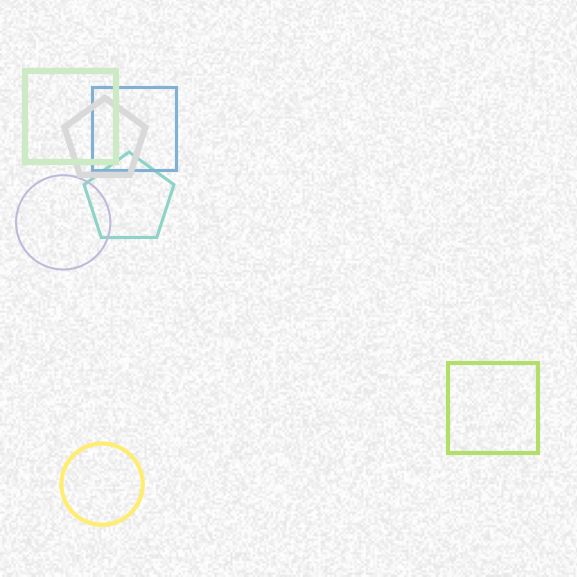[{"shape": "pentagon", "thickness": 1.5, "radius": 0.41, "center": [0.223, 0.654]}, {"shape": "circle", "thickness": 1, "radius": 0.41, "center": [0.109, 0.614]}, {"shape": "square", "thickness": 1.5, "radius": 0.36, "center": [0.233, 0.777]}, {"shape": "square", "thickness": 2, "radius": 0.39, "center": [0.854, 0.293]}, {"shape": "pentagon", "thickness": 3, "radius": 0.37, "center": [0.182, 0.756]}, {"shape": "square", "thickness": 3, "radius": 0.39, "center": [0.123, 0.798]}, {"shape": "circle", "thickness": 2, "radius": 0.35, "center": [0.177, 0.161]}]